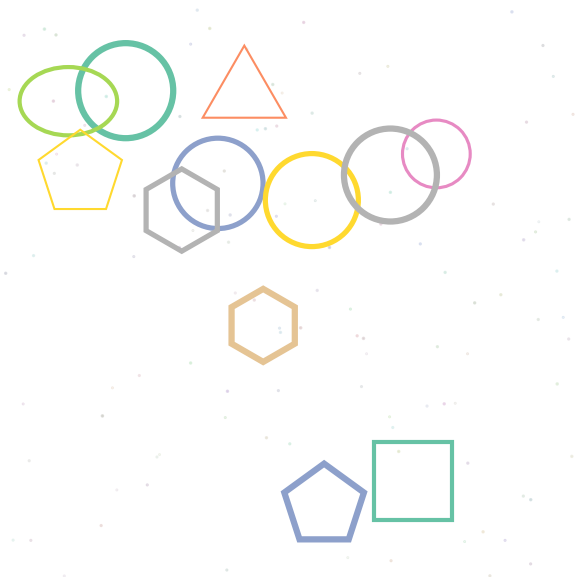[{"shape": "square", "thickness": 2, "radius": 0.34, "center": [0.715, 0.166]}, {"shape": "circle", "thickness": 3, "radius": 0.41, "center": [0.218, 0.842]}, {"shape": "triangle", "thickness": 1, "radius": 0.42, "center": [0.423, 0.837]}, {"shape": "pentagon", "thickness": 3, "radius": 0.36, "center": [0.561, 0.124]}, {"shape": "circle", "thickness": 2.5, "radius": 0.39, "center": [0.377, 0.682]}, {"shape": "circle", "thickness": 1.5, "radius": 0.29, "center": [0.756, 0.733]}, {"shape": "oval", "thickness": 2, "radius": 0.42, "center": [0.118, 0.824]}, {"shape": "circle", "thickness": 2.5, "radius": 0.4, "center": [0.54, 0.653]}, {"shape": "pentagon", "thickness": 1, "radius": 0.38, "center": [0.139, 0.699]}, {"shape": "hexagon", "thickness": 3, "radius": 0.32, "center": [0.456, 0.436]}, {"shape": "circle", "thickness": 3, "radius": 0.4, "center": [0.676, 0.696]}, {"shape": "hexagon", "thickness": 2.5, "radius": 0.36, "center": [0.315, 0.635]}]